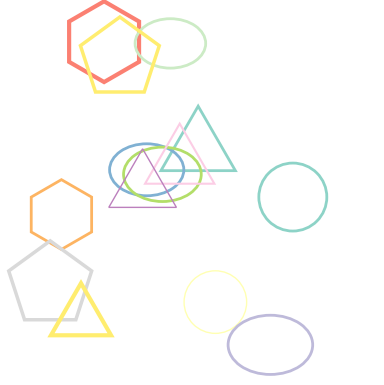[{"shape": "circle", "thickness": 2, "radius": 0.44, "center": [0.761, 0.488]}, {"shape": "triangle", "thickness": 2, "radius": 0.56, "center": [0.515, 0.613]}, {"shape": "circle", "thickness": 1, "radius": 0.41, "center": [0.559, 0.215]}, {"shape": "oval", "thickness": 2, "radius": 0.55, "center": [0.702, 0.104]}, {"shape": "hexagon", "thickness": 3, "radius": 0.52, "center": [0.27, 0.892]}, {"shape": "oval", "thickness": 2, "radius": 0.48, "center": [0.381, 0.559]}, {"shape": "hexagon", "thickness": 2, "radius": 0.45, "center": [0.16, 0.443]}, {"shape": "oval", "thickness": 2, "radius": 0.5, "center": [0.422, 0.547]}, {"shape": "triangle", "thickness": 1.5, "radius": 0.52, "center": [0.467, 0.575]}, {"shape": "pentagon", "thickness": 2.5, "radius": 0.57, "center": [0.13, 0.261]}, {"shape": "triangle", "thickness": 1, "radius": 0.51, "center": [0.37, 0.512]}, {"shape": "oval", "thickness": 2, "radius": 0.46, "center": [0.443, 0.887]}, {"shape": "pentagon", "thickness": 2.5, "radius": 0.54, "center": [0.311, 0.848]}, {"shape": "triangle", "thickness": 3, "radius": 0.45, "center": [0.21, 0.174]}]